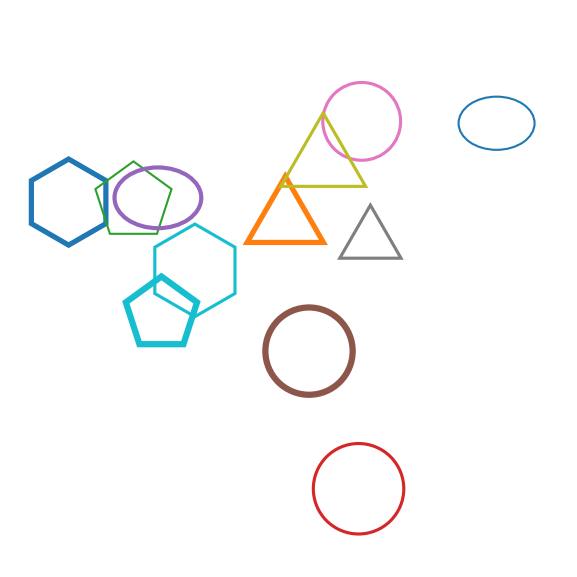[{"shape": "hexagon", "thickness": 2.5, "radius": 0.37, "center": [0.119, 0.649]}, {"shape": "oval", "thickness": 1, "radius": 0.33, "center": [0.86, 0.786]}, {"shape": "triangle", "thickness": 2.5, "radius": 0.38, "center": [0.494, 0.617]}, {"shape": "pentagon", "thickness": 1, "radius": 0.35, "center": [0.231, 0.65]}, {"shape": "circle", "thickness": 1.5, "radius": 0.39, "center": [0.621, 0.153]}, {"shape": "oval", "thickness": 2, "radius": 0.38, "center": [0.273, 0.657]}, {"shape": "circle", "thickness": 3, "radius": 0.38, "center": [0.535, 0.391]}, {"shape": "circle", "thickness": 1.5, "radius": 0.34, "center": [0.626, 0.789]}, {"shape": "triangle", "thickness": 1.5, "radius": 0.31, "center": [0.641, 0.583]}, {"shape": "triangle", "thickness": 1.5, "radius": 0.42, "center": [0.56, 0.719]}, {"shape": "pentagon", "thickness": 3, "radius": 0.32, "center": [0.28, 0.456]}, {"shape": "hexagon", "thickness": 1.5, "radius": 0.4, "center": [0.337, 0.531]}]